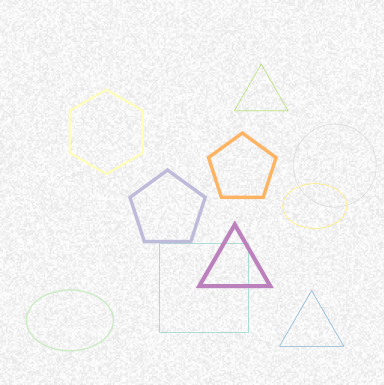[{"shape": "square", "thickness": 0.5, "radius": 0.58, "center": [0.528, 0.253]}, {"shape": "hexagon", "thickness": 1.5, "radius": 0.55, "center": [0.276, 0.657]}, {"shape": "pentagon", "thickness": 2.5, "radius": 0.51, "center": [0.435, 0.456]}, {"shape": "triangle", "thickness": 0.5, "radius": 0.48, "center": [0.809, 0.149]}, {"shape": "pentagon", "thickness": 2.5, "radius": 0.46, "center": [0.629, 0.562]}, {"shape": "triangle", "thickness": 0.5, "radius": 0.4, "center": [0.679, 0.753]}, {"shape": "circle", "thickness": 0.5, "radius": 0.54, "center": [0.869, 0.57]}, {"shape": "triangle", "thickness": 3, "radius": 0.53, "center": [0.61, 0.31]}, {"shape": "oval", "thickness": 1, "radius": 0.56, "center": [0.181, 0.168]}, {"shape": "oval", "thickness": 0.5, "radius": 0.42, "center": [0.818, 0.465]}]